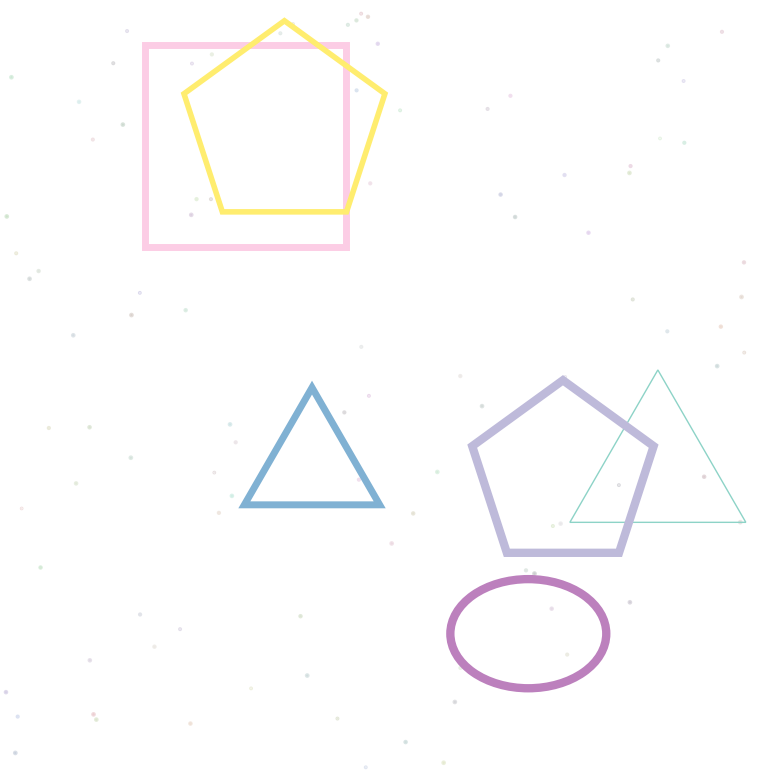[{"shape": "triangle", "thickness": 0.5, "radius": 0.66, "center": [0.854, 0.388]}, {"shape": "pentagon", "thickness": 3, "radius": 0.62, "center": [0.731, 0.382]}, {"shape": "triangle", "thickness": 2.5, "radius": 0.51, "center": [0.405, 0.395]}, {"shape": "square", "thickness": 2.5, "radius": 0.65, "center": [0.319, 0.81]}, {"shape": "oval", "thickness": 3, "radius": 0.51, "center": [0.686, 0.177]}, {"shape": "pentagon", "thickness": 2, "radius": 0.69, "center": [0.369, 0.836]}]